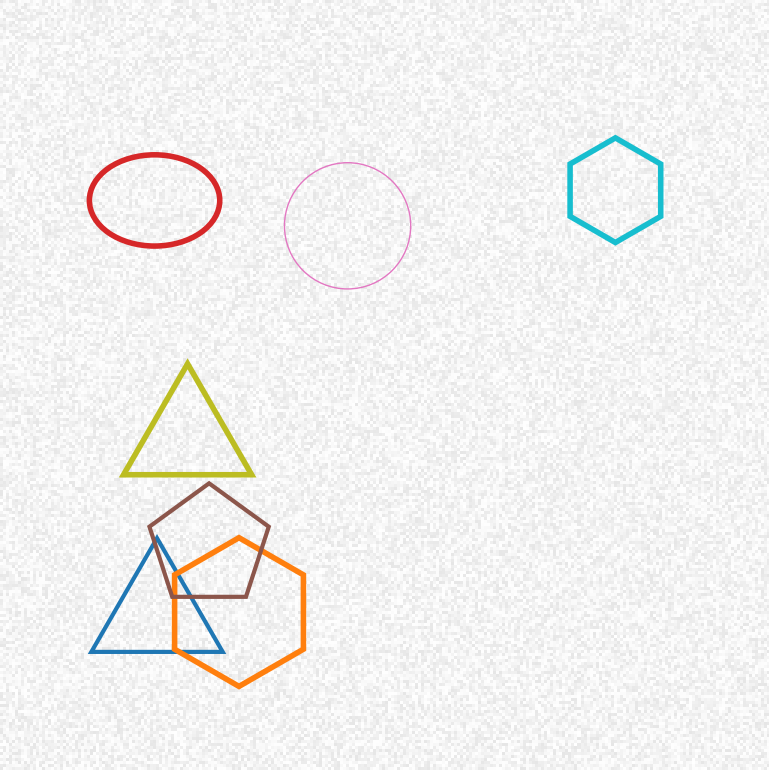[{"shape": "triangle", "thickness": 1.5, "radius": 0.49, "center": [0.204, 0.203]}, {"shape": "hexagon", "thickness": 2, "radius": 0.48, "center": [0.31, 0.205]}, {"shape": "oval", "thickness": 2, "radius": 0.42, "center": [0.201, 0.74]}, {"shape": "pentagon", "thickness": 1.5, "radius": 0.41, "center": [0.272, 0.291]}, {"shape": "circle", "thickness": 0.5, "radius": 0.41, "center": [0.451, 0.707]}, {"shape": "triangle", "thickness": 2, "radius": 0.48, "center": [0.244, 0.431]}, {"shape": "hexagon", "thickness": 2, "radius": 0.34, "center": [0.799, 0.753]}]